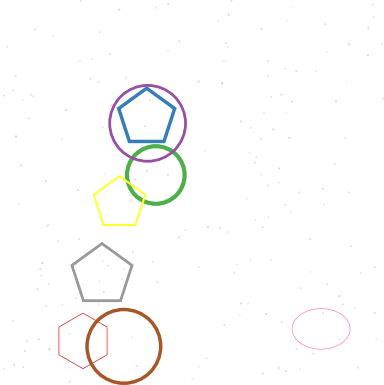[{"shape": "hexagon", "thickness": 0.5, "radius": 0.36, "center": [0.216, 0.115]}, {"shape": "pentagon", "thickness": 2.5, "radius": 0.38, "center": [0.381, 0.694]}, {"shape": "circle", "thickness": 3, "radius": 0.37, "center": [0.405, 0.545]}, {"shape": "circle", "thickness": 2, "radius": 0.49, "center": [0.383, 0.68]}, {"shape": "pentagon", "thickness": 1.5, "radius": 0.35, "center": [0.311, 0.472]}, {"shape": "circle", "thickness": 2.5, "radius": 0.48, "center": [0.322, 0.1]}, {"shape": "oval", "thickness": 0.5, "radius": 0.38, "center": [0.834, 0.146]}, {"shape": "pentagon", "thickness": 2, "radius": 0.41, "center": [0.265, 0.285]}]